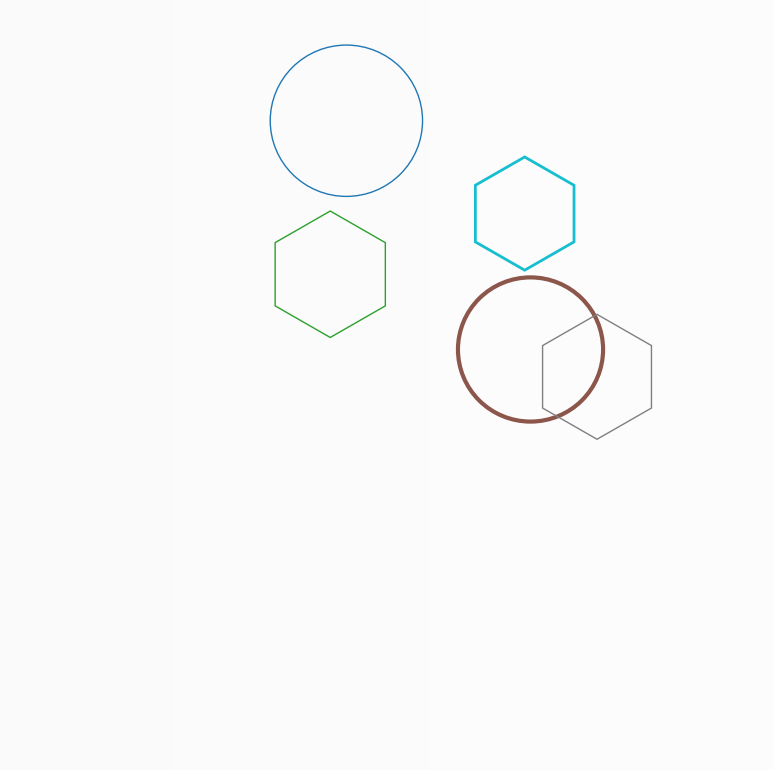[{"shape": "circle", "thickness": 0.5, "radius": 0.49, "center": [0.447, 0.843]}, {"shape": "hexagon", "thickness": 0.5, "radius": 0.41, "center": [0.426, 0.644]}, {"shape": "circle", "thickness": 1.5, "radius": 0.47, "center": [0.685, 0.546]}, {"shape": "hexagon", "thickness": 0.5, "radius": 0.41, "center": [0.77, 0.511]}, {"shape": "hexagon", "thickness": 1, "radius": 0.37, "center": [0.677, 0.723]}]